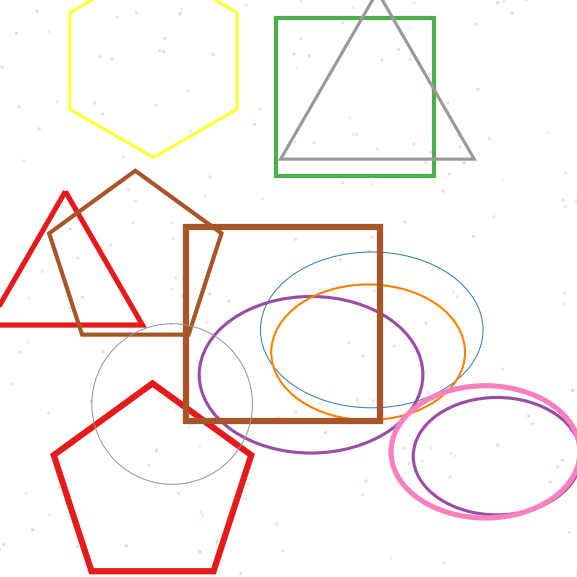[{"shape": "triangle", "thickness": 2.5, "radius": 0.77, "center": [0.113, 0.513]}, {"shape": "pentagon", "thickness": 3, "radius": 0.9, "center": [0.264, 0.155]}, {"shape": "oval", "thickness": 0.5, "radius": 0.96, "center": [0.644, 0.428]}, {"shape": "square", "thickness": 2, "radius": 0.68, "center": [0.615, 0.831]}, {"shape": "oval", "thickness": 1.5, "radius": 0.97, "center": [0.539, 0.35]}, {"shape": "oval", "thickness": 1.5, "radius": 0.73, "center": [0.861, 0.209]}, {"shape": "oval", "thickness": 1, "radius": 0.84, "center": [0.637, 0.389]}, {"shape": "hexagon", "thickness": 1.5, "radius": 0.84, "center": [0.266, 0.894]}, {"shape": "square", "thickness": 3, "radius": 0.84, "center": [0.49, 0.439]}, {"shape": "pentagon", "thickness": 2, "radius": 0.78, "center": [0.234, 0.547]}, {"shape": "oval", "thickness": 2.5, "radius": 0.82, "center": [0.841, 0.217]}, {"shape": "triangle", "thickness": 1.5, "radius": 0.97, "center": [0.654, 0.82]}, {"shape": "circle", "thickness": 0.5, "radius": 0.7, "center": [0.298, 0.299]}]